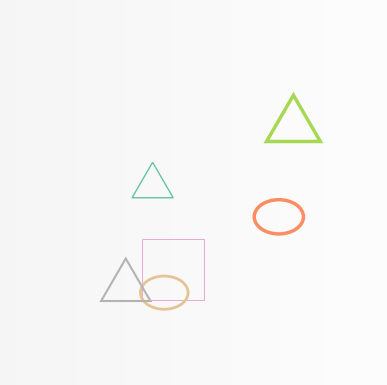[{"shape": "triangle", "thickness": 1, "radius": 0.31, "center": [0.394, 0.517]}, {"shape": "oval", "thickness": 2.5, "radius": 0.32, "center": [0.72, 0.437]}, {"shape": "square", "thickness": 0.5, "radius": 0.4, "center": [0.447, 0.3]}, {"shape": "triangle", "thickness": 2.5, "radius": 0.4, "center": [0.757, 0.673]}, {"shape": "oval", "thickness": 2, "radius": 0.31, "center": [0.424, 0.24]}, {"shape": "triangle", "thickness": 1.5, "radius": 0.37, "center": [0.325, 0.255]}]